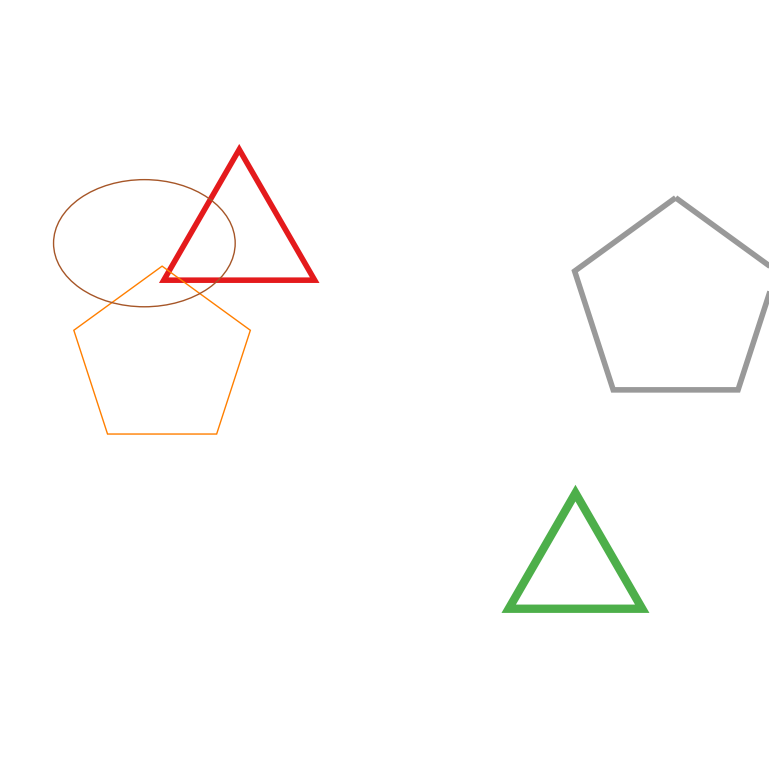[{"shape": "triangle", "thickness": 2, "radius": 0.57, "center": [0.311, 0.693]}, {"shape": "triangle", "thickness": 3, "radius": 0.5, "center": [0.747, 0.259]}, {"shape": "pentagon", "thickness": 0.5, "radius": 0.6, "center": [0.211, 0.534]}, {"shape": "oval", "thickness": 0.5, "radius": 0.59, "center": [0.187, 0.684]}, {"shape": "pentagon", "thickness": 2, "radius": 0.69, "center": [0.877, 0.605]}]